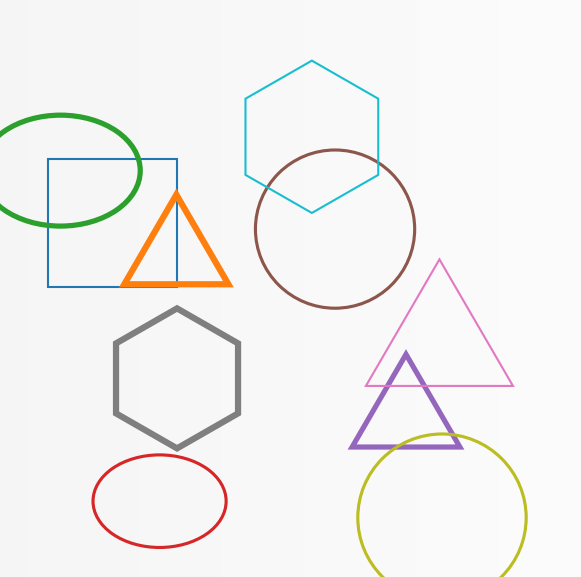[{"shape": "square", "thickness": 1, "radius": 0.55, "center": [0.194, 0.613]}, {"shape": "triangle", "thickness": 3, "radius": 0.52, "center": [0.303, 0.559]}, {"shape": "oval", "thickness": 2.5, "radius": 0.69, "center": [0.104, 0.704]}, {"shape": "oval", "thickness": 1.5, "radius": 0.57, "center": [0.275, 0.131]}, {"shape": "triangle", "thickness": 2.5, "radius": 0.54, "center": [0.698, 0.279]}, {"shape": "circle", "thickness": 1.5, "radius": 0.68, "center": [0.576, 0.602]}, {"shape": "triangle", "thickness": 1, "radius": 0.73, "center": [0.756, 0.404]}, {"shape": "hexagon", "thickness": 3, "radius": 0.61, "center": [0.305, 0.344]}, {"shape": "circle", "thickness": 1.5, "radius": 0.72, "center": [0.76, 0.103]}, {"shape": "hexagon", "thickness": 1, "radius": 0.66, "center": [0.537, 0.762]}]